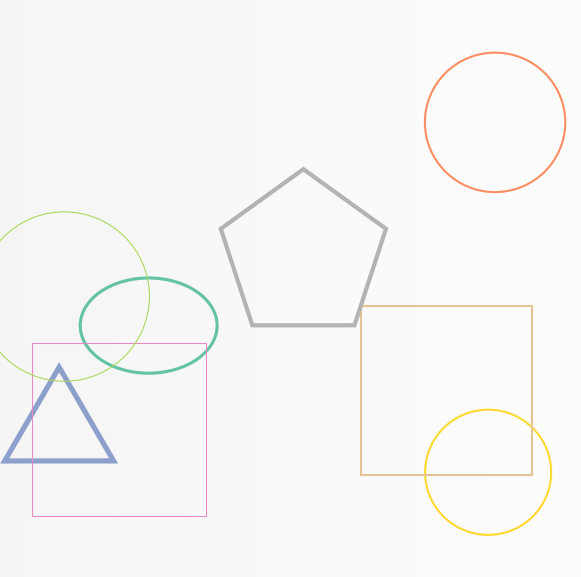[{"shape": "oval", "thickness": 1.5, "radius": 0.59, "center": [0.256, 0.435]}, {"shape": "circle", "thickness": 1, "radius": 0.6, "center": [0.852, 0.787]}, {"shape": "triangle", "thickness": 2.5, "radius": 0.54, "center": [0.102, 0.255]}, {"shape": "square", "thickness": 0.5, "radius": 0.75, "center": [0.204, 0.255]}, {"shape": "circle", "thickness": 0.5, "radius": 0.73, "center": [0.11, 0.486]}, {"shape": "circle", "thickness": 1, "radius": 0.54, "center": [0.84, 0.181]}, {"shape": "square", "thickness": 1, "radius": 0.74, "center": [0.768, 0.323]}, {"shape": "pentagon", "thickness": 2, "radius": 0.75, "center": [0.522, 0.557]}]